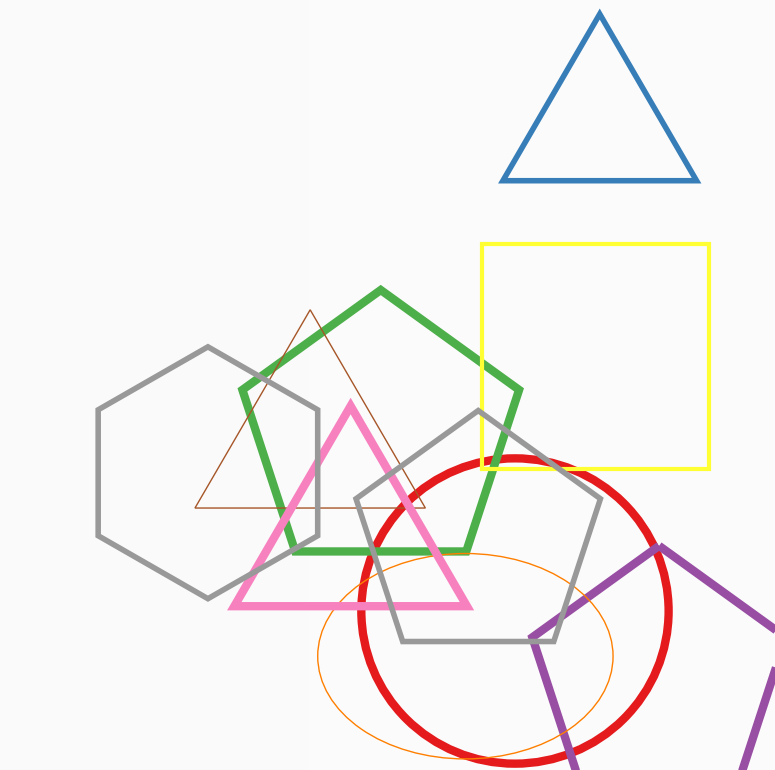[{"shape": "circle", "thickness": 3, "radius": 0.99, "center": [0.664, 0.206]}, {"shape": "triangle", "thickness": 2, "radius": 0.72, "center": [0.774, 0.837]}, {"shape": "pentagon", "thickness": 3, "radius": 0.94, "center": [0.491, 0.436]}, {"shape": "pentagon", "thickness": 3, "radius": 0.86, "center": [0.85, 0.119]}, {"shape": "oval", "thickness": 0.5, "radius": 0.95, "center": [0.6, 0.148]}, {"shape": "square", "thickness": 1.5, "radius": 0.73, "center": [0.768, 0.537]}, {"shape": "triangle", "thickness": 0.5, "radius": 0.86, "center": [0.4, 0.426]}, {"shape": "triangle", "thickness": 3, "radius": 0.87, "center": [0.452, 0.299]}, {"shape": "hexagon", "thickness": 2, "radius": 0.82, "center": [0.268, 0.386]}, {"shape": "pentagon", "thickness": 2, "radius": 0.83, "center": [0.617, 0.301]}]